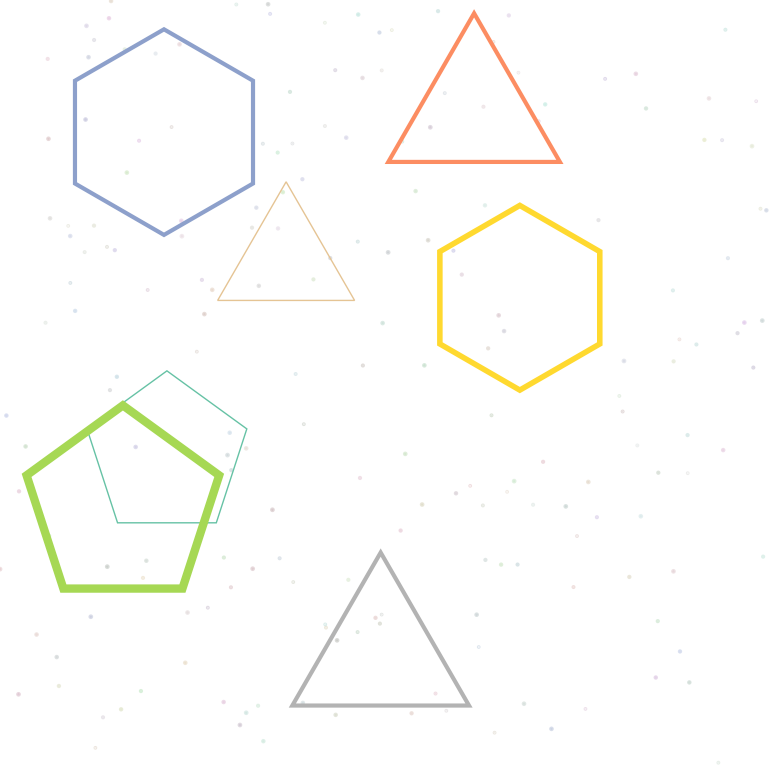[{"shape": "pentagon", "thickness": 0.5, "radius": 0.55, "center": [0.217, 0.409]}, {"shape": "triangle", "thickness": 1.5, "radius": 0.64, "center": [0.616, 0.854]}, {"shape": "hexagon", "thickness": 1.5, "radius": 0.67, "center": [0.213, 0.828]}, {"shape": "pentagon", "thickness": 3, "radius": 0.66, "center": [0.16, 0.342]}, {"shape": "hexagon", "thickness": 2, "radius": 0.6, "center": [0.675, 0.613]}, {"shape": "triangle", "thickness": 0.5, "radius": 0.51, "center": [0.372, 0.661]}, {"shape": "triangle", "thickness": 1.5, "radius": 0.66, "center": [0.494, 0.15]}]